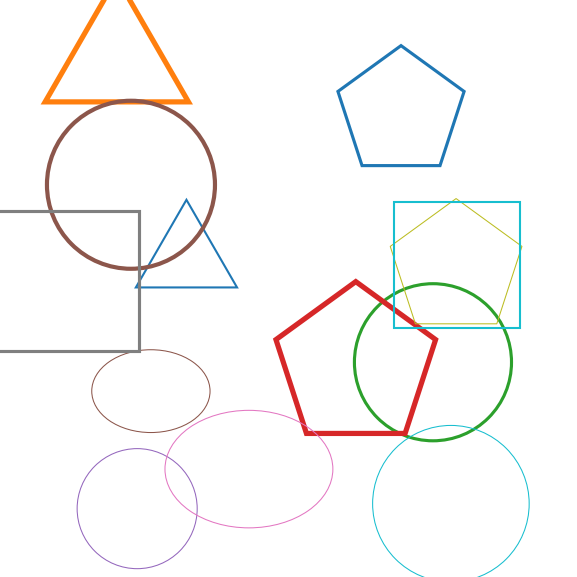[{"shape": "triangle", "thickness": 1, "radius": 0.51, "center": [0.323, 0.552]}, {"shape": "pentagon", "thickness": 1.5, "radius": 0.57, "center": [0.694, 0.805]}, {"shape": "triangle", "thickness": 2.5, "radius": 0.72, "center": [0.202, 0.894]}, {"shape": "circle", "thickness": 1.5, "radius": 0.68, "center": [0.75, 0.372]}, {"shape": "pentagon", "thickness": 2.5, "radius": 0.73, "center": [0.616, 0.366]}, {"shape": "circle", "thickness": 0.5, "radius": 0.52, "center": [0.238, 0.118]}, {"shape": "oval", "thickness": 0.5, "radius": 0.51, "center": [0.261, 0.322]}, {"shape": "circle", "thickness": 2, "radius": 0.73, "center": [0.227, 0.679]}, {"shape": "oval", "thickness": 0.5, "radius": 0.73, "center": [0.431, 0.187]}, {"shape": "square", "thickness": 1.5, "radius": 0.61, "center": [0.119, 0.513]}, {"shape": "pentagon", "thickness": 0.5, "radius": 0.6, "center": [0.79, 0.535]}, {"shape": "circle", "thickness": 0.5, "radius": 0.68, "center": [0.781, 0.127]}, {"shape": "square", "thickness": 1, "radius": 0.55, "center": [0.792, 0.541]}]